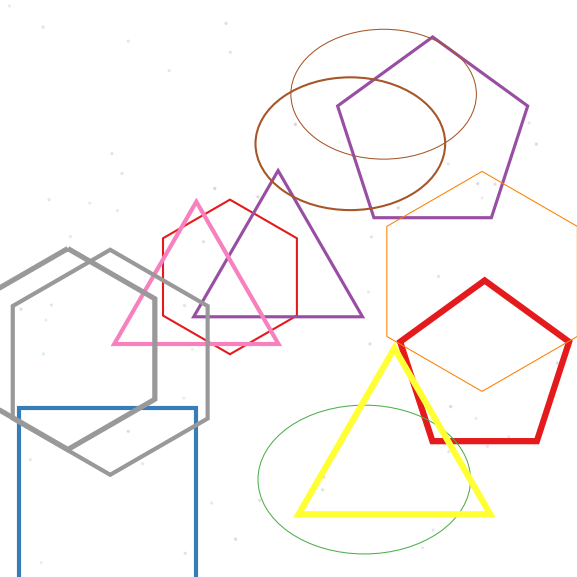[{"shape": "hexagon", "thickness": 1, "radius": 0.67, "center": [0.398, 0.52]}, {"shape": "pentagon", "thickness": 3, "radius": 0.77, "center": [0.839, 0.36]}, {"shape": "square", "thickness": 2, "radius": 0.77, "center": [0.186, 0.14]}, {"shape": "oval", "thickness": 0.5, "radius": 0.92, "center": [0.631, 0.169]}, {"shape": "triangle", "thickness": 1.5, "radius": 0.84, "center": [0.482, 0.535]}, {"shape": "pentagon", "thickness": 1.5, "radius": 0.87, "center": [0.749, 0.762]}, {"shape": "hexagon", "thickness": 0.5, "radius": 0.95, "center": [0.835, 0.512]}, {"shape": "triangle", "thickness": 3, "radius": 0.96, "center": [0.683, 0.204]}, {"shape": "oval", "thickness": 1, "radius": 0.82, "center": [0.607, 0.75]}, {"shape": "oval", "thickness": 0.5, "radius": 0.8, "center": [0.664, 0.836]}, {"shape": "triangle", "thickness": 2, "radius": 0.82, "center": [0.34, 0.486]}, {"shape": "hexagon", "thickness": 2, "radius": 0.97, "center": [0.191, 0.372]}, {"shape": "hexagon", "thickness": 2.5, "radius": 0.87, "center": [0.117, 0.395]}]